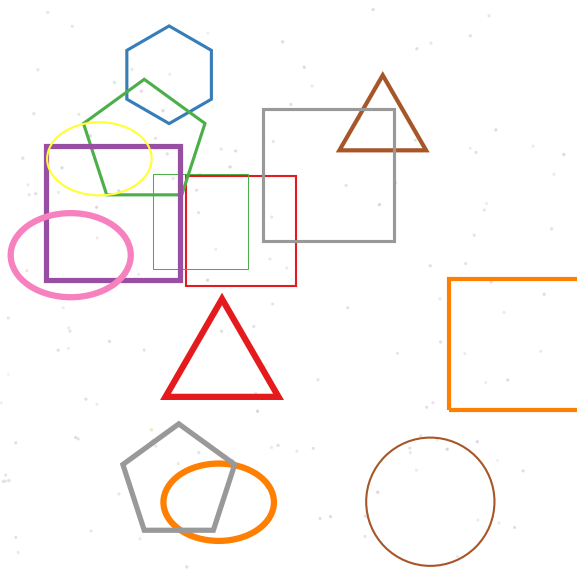[{"shape": "square", "thickness": 1, "radius": 0.48, "center": [0.417, 0.599]}, {"shape": "triangle", "thickness": 3, "radius": 0.57, "center": [0.384, 0.368]}, {"shape": "hexagon", "thickness": 1.5, "radius": 0.42, "center": [0.293, 0.87]}, {"shape": "square", "thickness": 0.5, "radius": 0.41, "center": [0.348, 0.615]}, {"shape": "pentagon", "thickness": 1.5, "radius": 0.55, "center": [0.25, 0.751]}, {"shape": "square", "thickness": 2.5, "radius": 0.58, "center": [0.196, 0.63]}, {"shape": "oval", "thickness": 3, "radius": 0.48, "center": [0.379, 0.129]}, {"shape": "square", "thickness": 2, "radius": 0.57, "center": [0.89, 0.403]}, {"shape": "oval", "thickness": 1, "radius": 0.45, "center": [0.172, 0.724]}, {"shape": "circle", "thickness": 1, "radius": 0.56, "center": [0.745, 0.13]}, {"shape": "triangle", "thickness": 2, "radius": 0.43, "center": [0.663, 0.782]}, {"shape": "oval", "thickness": 3, "radius": 0.52, "center": [0.122, 0.557]}, {"shape": "pentagon", "thickness": 2.5, "radius": 0.51, "center": [0.31, 0.163]}, {"shape": "square", "thickness": 1.5, "radius": 0.57, "center": [0.569, 0.696]}]